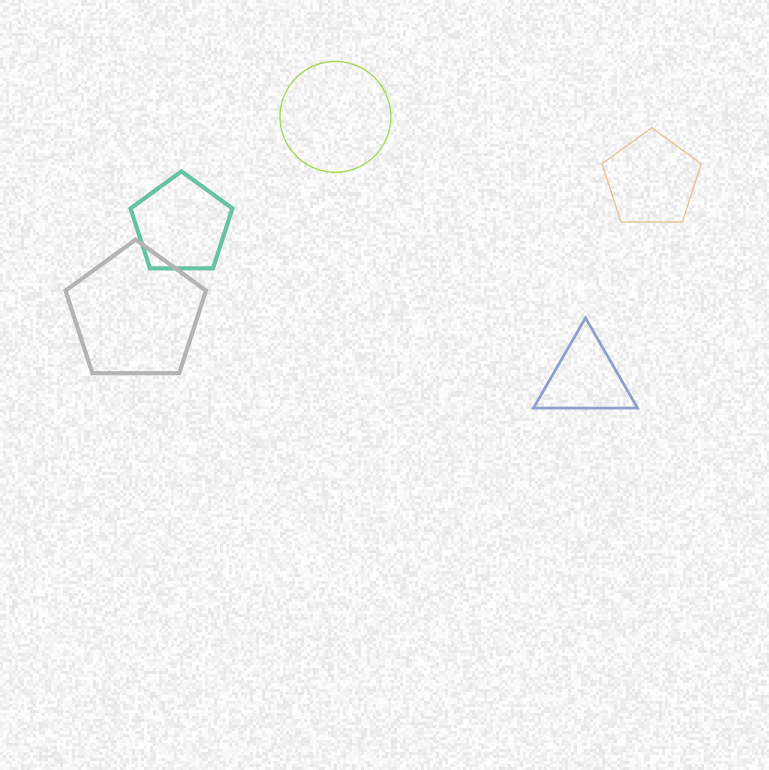[{"shape": "pentagon", "thickness": 1.5, "radius": 0.35, "center": [0.236, 0.708]}, {"shape": "triangle", "thickness": 1, "radius": 0.39, "center": [0.76, 0.509]}, {"shape": "circle", "thickness": 0.5, "radius": 0.36, "center": [0.436, 0.848]}, {"shape": "pentagon", "thickness": 0.5, "radius": 0.34, "center": [0.846, 0.766]}, {"shape": "pentagon", "thickness": 1.5, "radius": 0.48, "center": [0.176, 0.593]}]